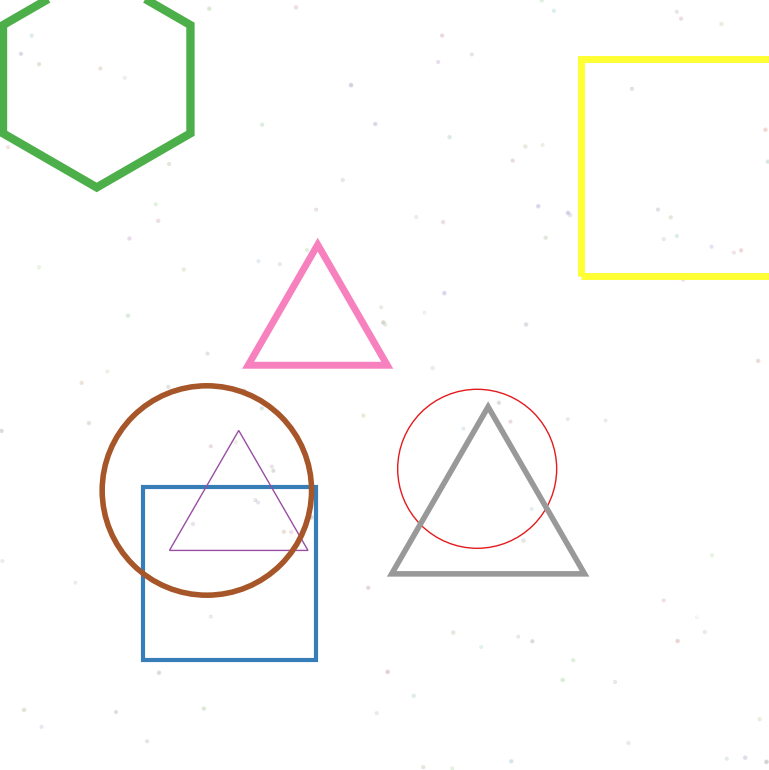[{"shape": "circle", "thickness": 0.5, "radius": 0.52, "center": [0.62, 0.391]}, {"shape": "square", "thickness": 1.5, "radius": 0.56, "center": [0.298, 0.255]}, {"shape": "hexagon", "thickness": 3, "radius": 0.7, "center": [0.126, 0.897]}, {"shape": "triangle", "thickness": 0.5, "radius": 0.52, "center": [0.31, 0.337]}, {"shape": "square", "thickness": 2.5, "radius": 0.71, "center": [0.896, 0.782]}, {"shape": "circle", "thickness": 2, "radius": 0.68, "center": [0.269, 0.363]}, {"shape": "triangle", "thickness": 2.5, "radius": 0.52, "center": [0.413, 0.578]}, {"shape": "triangle", "thickness": 2, "radius": 0.72, "center": [0.634, 0.327]}]